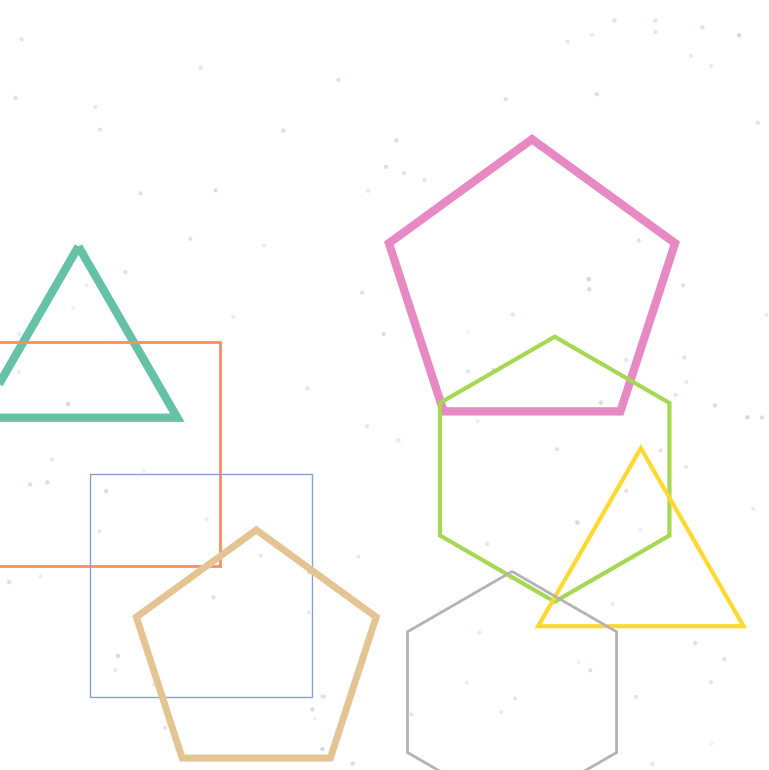[{"shape": "triangle", "thickness": 3, "radius": 0.74, "center": [0.102, 0.532]}, {"shape": "square", "thickness": 1, "radius": 0.72, "center": [0.141, 0.41]}, {"shape": "square", "thickness": 0.5, "radius": 0.72, "center": [0.261, 0.24]}, {"shape": "pentagon", "thickness": 3, "radius": 0.98, "center": [0.691, 0.624]}, {"shape": "hexagon", "thickness": 1.5, "radius": 0.86, "center": [0.72, 0.391]}, {"shape": "triangle", "thickness": 1.5, "radius": 0.77, "center": [0.832, 0.264]}, {"shape": "pentagon", "thickness": 2.5, "radius": 0.82, "center": [0.333, 0.148]}, {"shape": "hexagon", "thickness": 1, "radius": 0.78, "center": [0.665, 0.101]}]